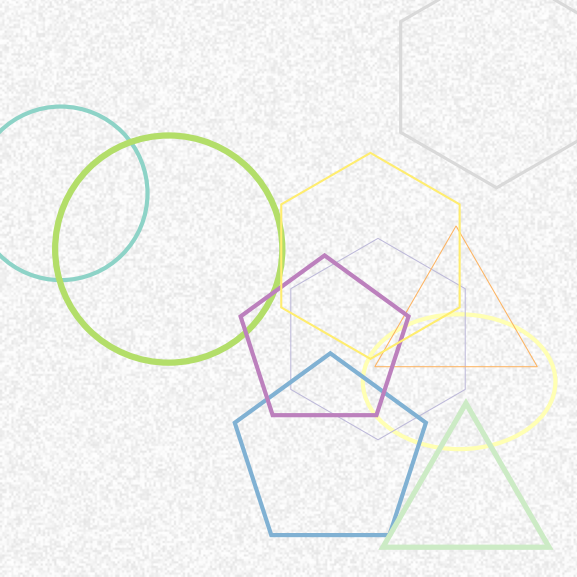[{"shape": "circle", "thickness": 2, "radius": 0.75, "center": [0.105, 0.664]}, {"shape": "oval", "thickness": 2, "radius": 0.83, "center": [0.795, 0.338]}, {"shape": "hexagon", "thickness": 0.5, "radius": 0.87, "center": [0.655, 0.412]}, {"shape": "pentagon", "thickness": 2, "radius": 0.87, "center": [0.572, 0.213]}, {"shape": "triangle", "thickness": 0.5, "radius": 0.81, "center": [0.79, 0.445]}, {"shape": "circle", "thickness": 3, "radius": 0.98, "center": [0.292, 0.568]}, {"shape": "hexagon", "thickness": 1.5, "radius": 0.96, "center": [0.86, 0.866]}, {"shape": "pentagon", "thickness": 2, "radius": 0.76, "center": [0.562, 0.404]}, {"shape": "triangle", "thickness": 2.5, "radius": 0.83, "center": [0.807, 0.135]}, {"shape": "hexagon", "thickness": 1, "radius": 0.89, "center": [0.641, 0.556]}]